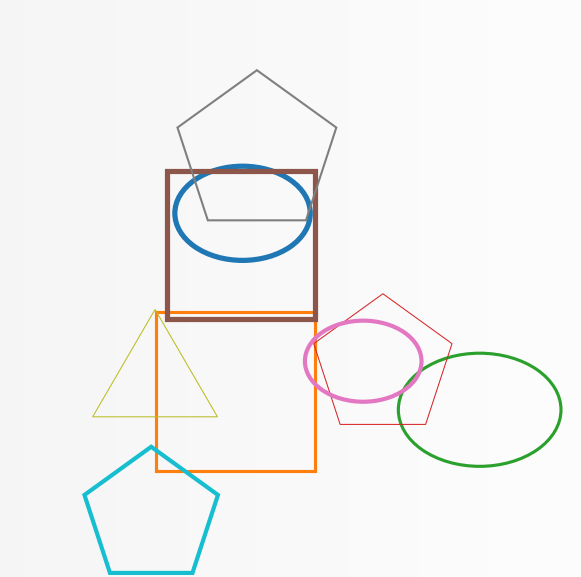[{"shape": "oval", "thickness": 2.5, "radius": 0.58, "center": [0.417, 0.63]}, {"shape": "square", "thickness": 1.5, "radius": 0.69, "center": [0.405, 0.322]}, {"shape": "oval", "thickness": 1.5, "radius": 0.7, "center": [0.825, 0.29]}, {"shape": "pentagon", "thickness": 0.5, "radius": 0.63, "center": [0.659, 0.365]}, {"shape": "square", "thickness": 2.5, "radius": 0.64, "center": [0.415, 0.575]}, {"shape": "oval", "thickness": 2, "radius": 0.5, "center": [0.625, 0.374]}, {"shape": "pentagon", "thickness": 1, "radius": 0.72, "center": [0.442, 0.734]}, {"shape": "triangle", "thickness": 0.5, "radius": 0.62, "center": [0.267, 0.339]}, {"shape": "pentagon", "thickness": 2, "radius": 0.6, "center": [0.26, 0.105]}]